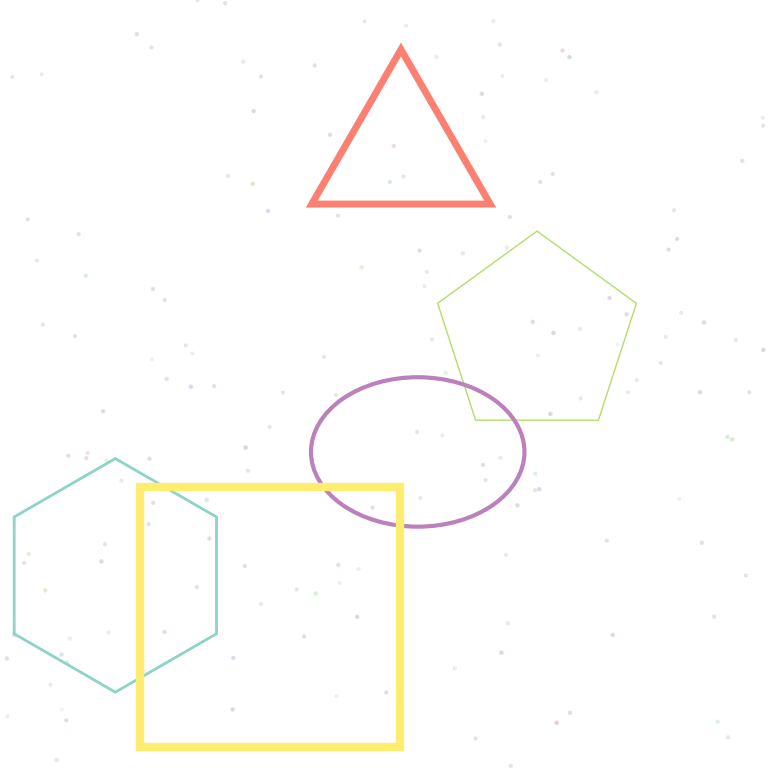[{"shape": "hexagon", "thickness": 1, "radius": 0.76, "center": [0.15, 0.253]}, {"shape": "triangle", "thickness": 2.5, "radius": 0.67, "center": [0.521, 0.802]}, {"shape": "pentagon", "thickness": 0.5, "radius": 0.68, "center": [0.697, 0.564]}, {"shape": "oval", "thickness": 1.5, "radius": 0.69, "center": [0.542, 0.413]}, {"shape": "square", "thickness": 3, "radius": 0.84, "center": [0.35, 0.198]}]